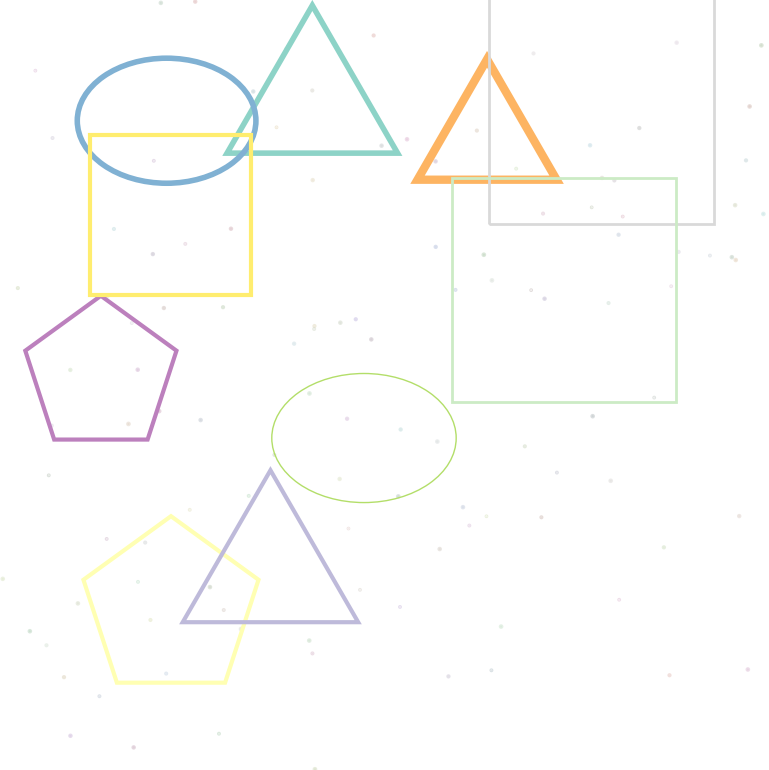[{"shape": "triangle", "thickness": 2, "radius": 0.64, "center": [0.406, 0.865]}, {"shape": "pentagon", "thickness": 1.5, "radius": 0.6, "center": [0.222, 0.21]}, {"shape": "triangle", "thickness": 1.5, "radius": 0.66, "center": [0.351, 0.258]}, {"shape": "oval", "thickness": 2, "radius": 0.58, "center": [0.216, 0.843]}, {"shape": "triangle", "thickness": 3, "radius": 0.52, "center": [0.633, 0.819]}, {"shape": "oval", "thickness": 0.5, "radius": 0.6, "center": [0.473, 0.431]}, {"shape": "square", "thickness": 1, "radius": 0.73, "center": [0.781, 0.856]}, {"shape": "pentagon", "thickness": 1.5, "radius": 0.52, "center": [0.131, 0.513]}, {"shape": "square", "thickness": 1, "radius": 0.73, "center": [0.733, 0.624]}, {"shape": "square", "thickness": 1.5, "radius": 0.52, "center": [0.221, 0.721]}]